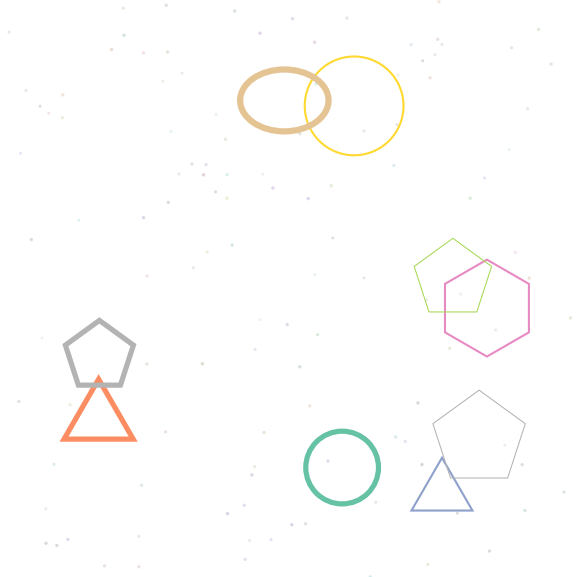[{"shape": "circle", "thickness": 2.5, "radius": 0.31, "center": [0.592, 0.19]}, {"shape": "triangle", "thickness": 2.5, "radius": 0.35, "center": [0.171, 0.273]}, {"shape": "triangle", "thickness": 1, "radius": 0.3, "center": [0.765, 0.146]}, {"shape": "hexagon", "thickness": 1, "radius": 0.42, "center": [0.843, 0.466]}, {"shape": "pentagon", "thickness": 0.5, "radius": 0.35, "center": [0.784, 0.516]}, {"shape": "circle", "thickness": 1, "radius": 0.43, "center": [0.613, 0.816]}, {"shape": "oval", "thickness": 3, "radius": 0.38, "center": [0.492, 0.825]}, {"shape": "pentagon", "thickness": 2.5, "radius": 0.31, "center": [0.172, 0.382]}, {"shape": "pentagon", "thickness": 0.5, "radius": 0.42, "center": [0.83, 0.239]}]